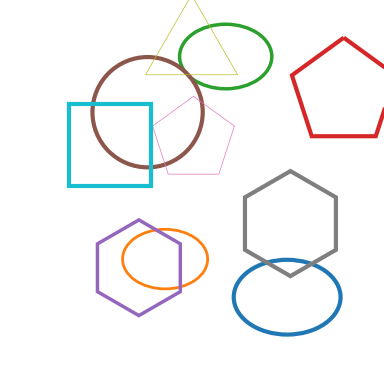[{"shape": "oval", "thickness": 3, "radius": 0.69, "center": [0.746, 0.228]}, {"shape": "oval", "thickness": 2, "radius": 0.55, "center": [0.429, 0.327]}, {"shape": "oval", "thickness": 2.5, "radius": 0.6, "center": [0.586, 0.853]}, {"shape": "pentagon", "thickness": 3, "radius": 0.71, "center": [0.893, 0.761]}, {"shape": "hexagon", "thickness": 2.5, "radius": 0.62, "center": [0.361, 0.305]}, {"shape": "circle", "thickness": 3, "radius": 0.72, "center": [0.383, 0.709]}, {"shape": "pentagon", "thickness": 0.5, "radius": 0.56, "center": [0.503, 0.638]}, {"shape": "hexagon", "thickness": 3, "radius": 0.68, "center": [0.754, 0.419]}, {"shape": "triangle", "thickness": 0.5, "radius": 0.69, "center": [0.498, 0.875]}, {"shape": "square", "thickness": 3, "radius": 0.53, "center": [0.287, 0.624]}]